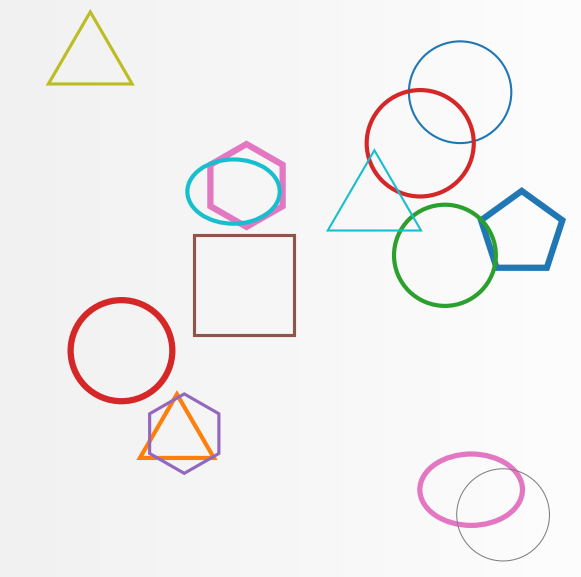[{"shape": "circle", "thickness": 1, "radius": 0.44, "center": [0.792, 0.839]}, {"shape": "pentagon", "thickness": 3, "radius": 0.37, "center": [0.898, 0.595]}, {"shape": "triangle", "thickness": 2, "radius": 0.37, "center": [0.304, 0.243]}, {"shape": "circle", "thickness": 2, "radius": 0.44, "center": [0.765, 0.557]}, {"shape": "circle", "thickness": 2, "radius": 0.46, "center": [0.723, 0.751]}, {"shape": "circle", "thickness": 3, "radius": 0.44, "center": [0.209, 0.392]}, {"shape": "hexagon", "thickness": 1.5, "radius": 0.34, "center": [0.317, 0.248]}, {"shape": "square", "thickness": 1.5, "radius": 0.43, "center": [0.42, 0.506]}, {"shape": "oval", "thickness": 2.5, "radius": 0.44, "center": [0.811, 0.151]}, {"shape": "hexagon", "thickness": 3, "radius": 0.36, "center": [0.424, 0.678]}, {"shape": "circle", "thickness": 0.5, "radius": 0.4, "center": [0.866, 0.108]}, {"shape": "triangle", "thickness": 1.5, "radius": 0.42, "center": [0.155, 0.895]}, {"shape": "oval", "thickness": 2, "radius": 0.4, "center": [0.402, 0.667]}, {"shape": "triangle", "thickness": 1, "radius": 0.46, "center": [0.644, 0.646]}]